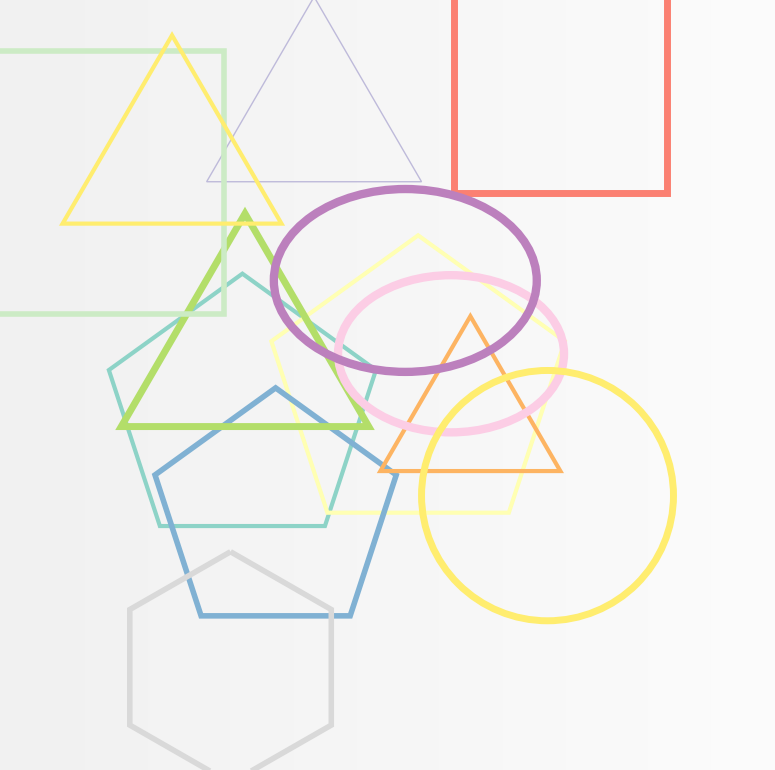[{"shape": "pentagon", "thickness": 1.5, "radius": 0.91, "center": [0.313, 0.463]}, {"shape": "pentagon", "thickness": 1.5, "radius": 1.0, "center": [0.54, 0.495]}, {"shape": "triangle", "thickness": 0.5, "radius": 0.8, "center": [0.405, 0.844]}, {"shape": "square", "thickness": 2.5, "radius": 0.69, "center": [0.723, 0.886]}, {"shape": "pentagon", "thickness": 2, "radius": 0.82, "center": [0.356, 0.333]}, {"shape": "triangle", "thickness": 1.5, "radius": 0.67, "center": [0.607, 0.455]}, {"shape": "triangle", "thickness": 2.5, "radius": 0.92, "center": [0.316, 0.538]}, {"shape": "oval", "thickness": 3, "radius": 0.73, "center": [0.582, 0.541]}, {"shape": "hexagon", "thickness": 2, "radius": 0.75, "center": [0.297, 0.133]}, {"shape": "oval", "thickness": 3, "radius": 0.85, "center": [0.523, 0.636]}, {"shape": "square", "thickness": 2, "radius": 0.85, "center": [0.118, 0.763]}, {"shape": "triangle", "thickness": 1.5, "radius": 0.82, "center": [0.222, 0.791]}, {"shape": "circle", "thickness": 2.5, "radius": 0.81, "center": [0.706, 0.356]}]